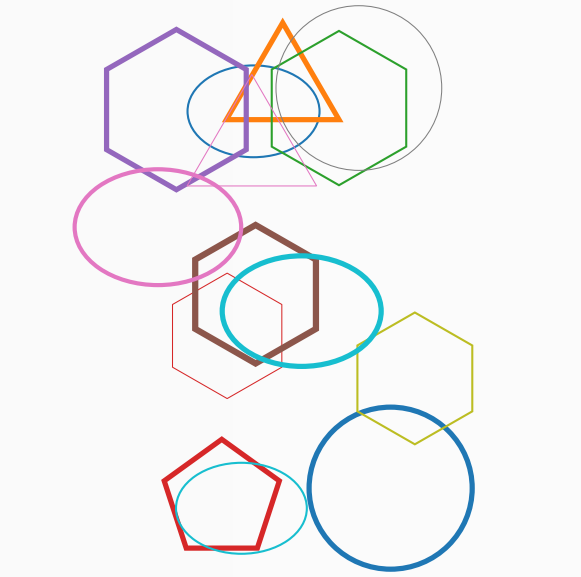[{"shape": "circle", "thickness": 2.5, "radius": 0.7, "center": [0.672, 0.154]}, {"shape": "oval", "thickness": 1, "radius": 0.57, "center": [0.436, 0.806]}, {"shape": "triangle", "thickness": 2.5, "radius": 0.56, "center": [0.486, 0.848]}, {"shape": "hexagon", "thickness": 1, "radius": 0.67, "center": [0.583, 0.812]}, {"shape": "hexagon", "thickness": 0.5, "radius": 0.54, "center": [0.391, 0.418]}, {"shape": "pentagon", "thickness": 2.5, "radius": 0.52, "center": [0.382, 0.134]}, {"shape": "hexagon", "thickness": 2.5, "radius": 0.69, "center": [0.303, 0.809]}, {"shape": "hexagon", "thickness": 3, "radius": 0.6, "center": [0.44, 0.49]}, {"shape": "oval", "thickness": 2, "radius": 0.72, "center": [0.272, 0.606]}, {"shape": "triangle", "thickness": 0.5, "radius": 0.64, "center": [0.433, 0.741]}, {"shape": "circle", "thickness": 0.5, "radius": 0.71, "center": [0.617, 0.847]}, {"shape": "hexagon", "thickness": 1, "radius": 0.57, "center": [0.714, 0.344]}, {"shape": "oval", "thickness": 1, "radius": 0.56, "center": [0.415, 0.119]}, {"shape": "oval", "thickness": 2.5, "radius": 0.68, "center": [0.519, 0.46]}]